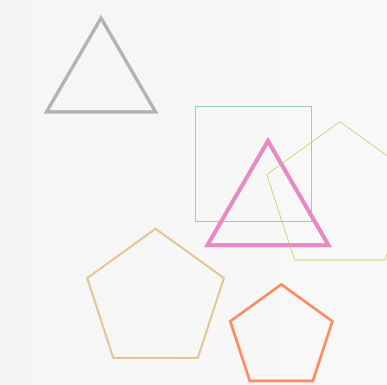[{"shape": "square", "thickness": 0.5, "radius": 0.75, "center": [0.653, 0.574]}, {"shape": "pentagon", "thickness": 2, "radius": 0.69, "center": [0.726, 0.123]}, {"shape": "triangle", "thickness": 3, "radius": 0.9, "center": [0.692, 0.453]}, {"shape": "pentagon", "thickness": 0.5, "radius": 0.99, "center": [0.877, 0.485]}, {"shape": "pentagon", "thickness": 1.5, "radius": 0.93, "center": [0.401, 0.22]}, {"shape": "triangle", "thickness": 2.5, "radius": 0.81, "center": [0.261, 0.791]}]